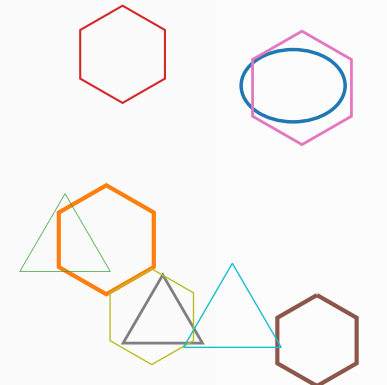[{"shape": "oval", "thickness": 2.5, "radius": 0.67, "center": [0.756, 0.777]}, {"shape": "hexagon", "thickness": 3, "radius": 0.71, "center": [0.274, 0.377]}, {"shape": "triangle", "thickness": 0.5, "radius": 0.67, "center": [0.168, 0.362]}, {"shape": "hexagon", "thickness": 1.5, "radius": 0.63, "center": [0.316, 0.859]}, {"shape": "hexagon", "thickness": 3, "radius": 0.59, "center": [0.818, 0.115]}, {"shape": "hexagon", "thickness": 2, "radius": 0.74, "center": [0.779, 0.772]}, {"shape": "triangle", "thickness": 2, "radius": 0.59, "center": [0.42, 0.168]}, {"shape": "hexagon", "thickness": 1, "radius": 0.62, "center": [0.392, 0.177]}, {"shape": "triangle", "thickness": 1, "radius": 0.73, "center": [0.6, 0.171]}]